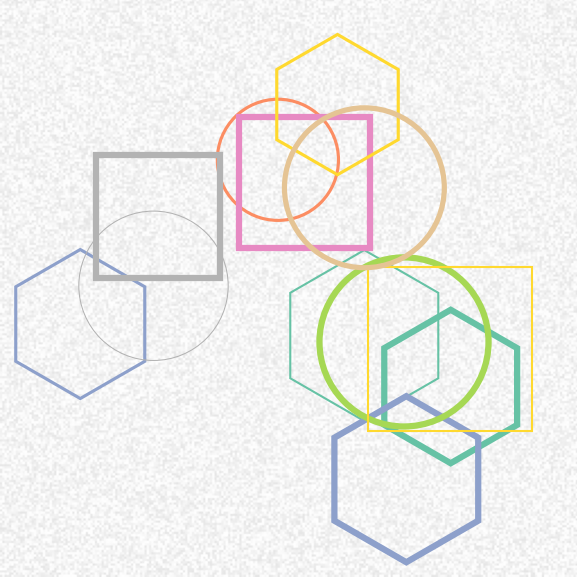[{"shape": "hexagon", "thickness": 3, "radius": 0.66, "center": [0.78, 0.33]}, {"shape": "hexagon", "thickness": 1, "radius": 0.74, "center": [0.631, 0.418]}, {"shape": "circle", "thickness": 1.5, "radius": 0.52, "center": [0.481, 0.722]}, {"shape": "hexagon", "thickness": 1.5, "radius": 0.64, "center": [0.139, 0.438]}, {"shape": "hexagon", "thickness": 3, "radius": 0.72, "center": [0.704, 0.169]}, {"shape": "square", "thickness": 3, "radius": 0.56, "center": [0.527, 0.683]}, {"shape": "circle", "thickness": 3, "radius": 0.73, "center": [0.7, 0.407]}, {"shape": "hexagon", "thickness": 1.5, "radius": 0.61, "center": [0.584, 0.818]}, {"shape": "square", "thickness": 1, "radius": 0.71, "center": [0.779, 0.395]}, {"shape": "circle", "thickness": 2.5, "radius": 0.69, "center": [0.631, 0.674]}, {"shape": "circle", "thickness": 0.5, "radius": 0.65, "center": [0.266, 0.504]}, {"shape": "square", "thickness": 3, "radius": 0.54, "center": [0.274, 0.624]}]